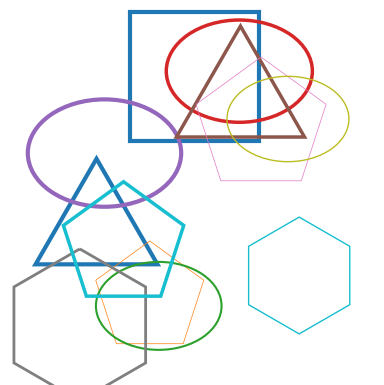[{"shape": "square", "thickness": 3, "radius": 0.84, "center": [0.505, 0.801]}, {"shape": "triangle", "thickness": 3, "radius": 0.91, "center": [0.251, 0.405]}, {"shape": "pentagon", "thickness": 0.5, "radius": 0.74, "center": [0.389, 0.227]}, {"shape": "oval", "thickness": 1.5, "radius": 0.82, "center": [0.412, 0.206]}, {"shape": "oval", "thickness": 2.5, "radius": 0.95, "center": [0.622, 0.815]}, {"shape": "oval", "thickness": 3, "radius": 1.0, "center": [0.271, 0.602]}, {"shape": "triangle", "thickness": 2.5, "radius": 0.96, "center": [0.625, 0.74]}, {"shape": "pentagon", "thickness": 0.5, "radius": 0.89, "center": [0.678, 0.674]}, {"shape": "hexagon", "thickness": 2, "radius": 0.99, "center": [0.207, 0.156]}, {"shape": "oval", "thickness": 1, "radius": 0.79, "center": [0.748, 0.691]}, {"shape": "hexagon", "thickness": 1, "radius": 0.76, "center": [0.777, 0.284]}, {"shape": "pentagon", "thickness": 2.5, "radius": 0.82, "center": [0.321, 0.364]}]